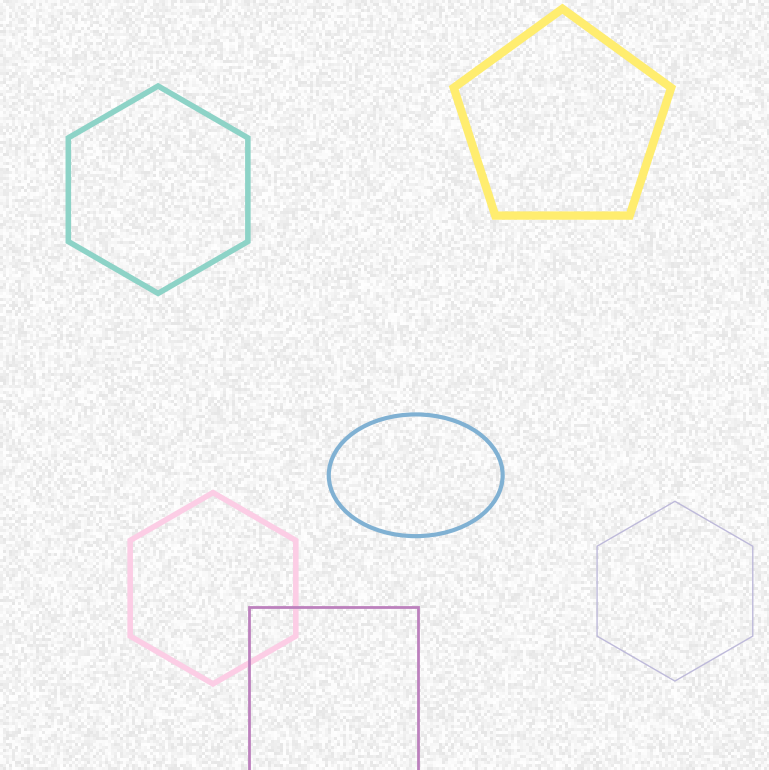[{"shape": "hexagon", "thickness": 2, "radius": 0.67, "center": [0.205, 0.754]}, {"shape": "hexagon", "thickness": 0.5, "radius": 0.58, "center": [0.877, 0.232]}, {"shape": "oval", "thickness": 1.5, "radius": 0.56, "center": [0.54, 0.383]}, {"shape": "hexagon", "thickness": 2, "radius": 0.62, "center": [0.277, 0.236]}, {"shape": "square", "thickness": 1, "radius": 0.55, "center": [0.433, 0.102]}, {"shape": "pentagon", "thickness": 3, "radius": 0.74, "center": [0.73, 0.84]}]